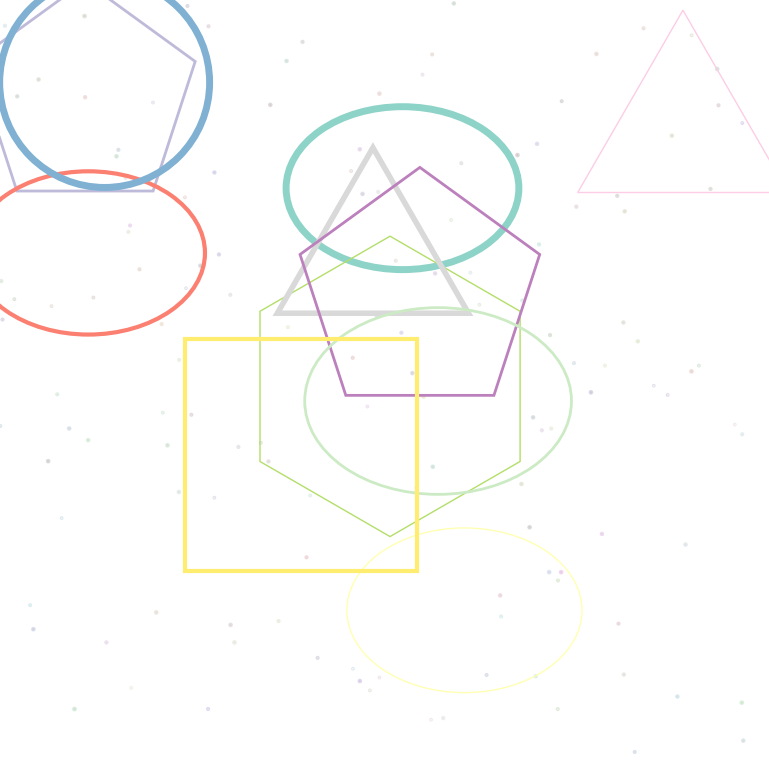[{"shape": "oval", "thickness": 2.5, "radius": 0.76, "center": [0.523, 0.756]}, {"shape": "oval", "thickness": 0.5, "radius": 0.76, "center": [0.603, 0.207]}, {"shape": "pentagon", "thickness": 1, "radius": 0.75, "center": [0.11, 0.874]}, {"shape": "oval", "thickness": 1.5, "radius": 0.76, "center": [0.115, 0.672]}, {"shape": "circle", "thickness": 2.5, "radius": 0.68, "center": [0.136, 0.893]}, {"shape": "hexagon", "thickness": 0.5, "radius": 0.98, "center": [0.507, 0.498]}, {"shape": "triangle", "thickness": 0.5, "radius": 0.79, "center": [0.887, 0.829]}, {"shape": "triangle", "thickness": 2, "radius": 0.72, "center": [0.484, 0.665]}, {"shape": "pentagon", "thickness": 1, "radius": 0.82, "center": [0.545, 0.619]}, {"shape": "oval", "thickness": 1, "radius": 0.87, "center": [0.569, 0.479]}, {"shape": "square", "thickness": 1.5, "radius": 0.75, "center": [0.391, 0.409]}]